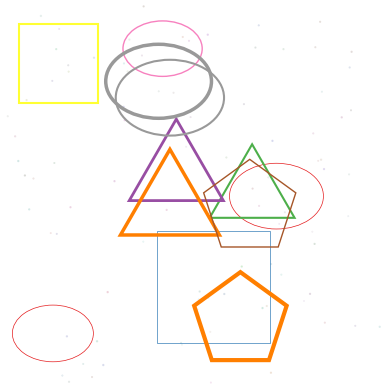[{"shape": "oval", "thickness": 0.5, "radius": 0.53, "center": [0.137, 0.134]}, {"shape": "oval", "thickness": 0.5, "radius": 0.61, "center": [0.718, 0.491]}, {"shape": "square", "thickness": 0.5, "radius": 0.73, "center": [0.555, 0.254]}, {"shape": "triangle", "thickness": 1.5, "radius": 0.64, "center": [0.655, 0.498]}, {"shape": "triangle", "thickness": 2, "radius": 0.71, "center": [0.458, 0.55]}, {"shape": "triangle", "thickness": 2.5, "radius": 0.74, "center": [0.441, 0.464]}, {"shape": "pentagon", "thickness": 3, "radius": 0.63, "center": [0.624, 0.167]}, {"shape": "square", "thickness": 1.5, "radius": 0.51, "center": [0.152, 0.836]}, {"shape": "pentagon", "thickness": 1, "radius": 0.63, "center": [0.649, 0.46]}, {"shape": "oval", "thickness": 1, "radius": 0.51, "center": [0.422, 0.874]}, {"shape": "oval", "thickness": 1.5, "radius": 0.7, "center": [0.441, 0.746]}, {"shape": "oval", "thickness": 2.5, "radius": 0.69, "center": [0.412, 0.789]}]